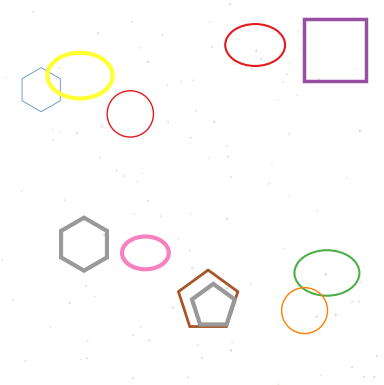[{"shape": "circle", "thickness": 1, "radius": 0.3, "center": [0.338, 0.704]}, {"shape": "oval", "thickness": 1.5, "radius": 0.39, "center": [0.663, 0.883]}, {"shape": "hexagon", "thickness": 0.5, "radius": 0.29, "center": [0.107, 0.767]}, {"shape": "oval", "thickness": 1.5, "radius": 0.42, "center": [0.849, 0.291]}, {"shape": "square", "thickness": 2.5, "radius": 0.4, "center": [0.869, 0.871]}, {"shape": "circle", "thickness": 1, "radius": 0.3, "center": [0.791, 0.193]}, {"shape": "oval", "thickness": 3, "radius": 0.42, "center": [0.208, 0.804]}, {"shape": "pentagon", "thickness": 2, "radius": 0.41, "center": [0.541, 0.217]}, {"shape": "oval", "thickness": 3, "radius": 0.3, "center": [0.378, 0.343]}, {"shape": "pentagon", "thickness": 3, "radius": 0.29, "center": [0.554, 0.204]}, {"shape": "hexagon", "thickness": 3, "radius": 0.34, "center": [0.218, 0.366]}]